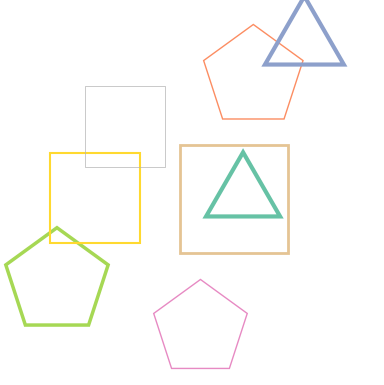[{"shape": "triangle", "thickness": 3, "radius": 0.56, "center": [0.631, 0.493]}, {"shape": "pentagon", "thickness": 1, "radius": 0.68, "center": [0.658, 0.801]}, {"shape": "triangle", "thickness": 3, "radius": 0.59, "center": [0.791, 0.891]}, {"shape": "pentagon", "thickness": 1, "radius": 0.64, "center": [0.521, 0.146]}, {"shape": "pentagon", "thickness": 2.5, "radius": 0.7, "center": [0.148, 0.269]}, {"shape": "square", "thickness": 1.5, "radius": 0.59, "center": [0.246, 0.486]}, {"shape": "square", "thickness": 2, "radius": 0.7, "center": [0.608, 0.483]}, {"shape": "square", "thickness": 0.5, "radius": 0.52, "center": [0.325, 0.671]}]